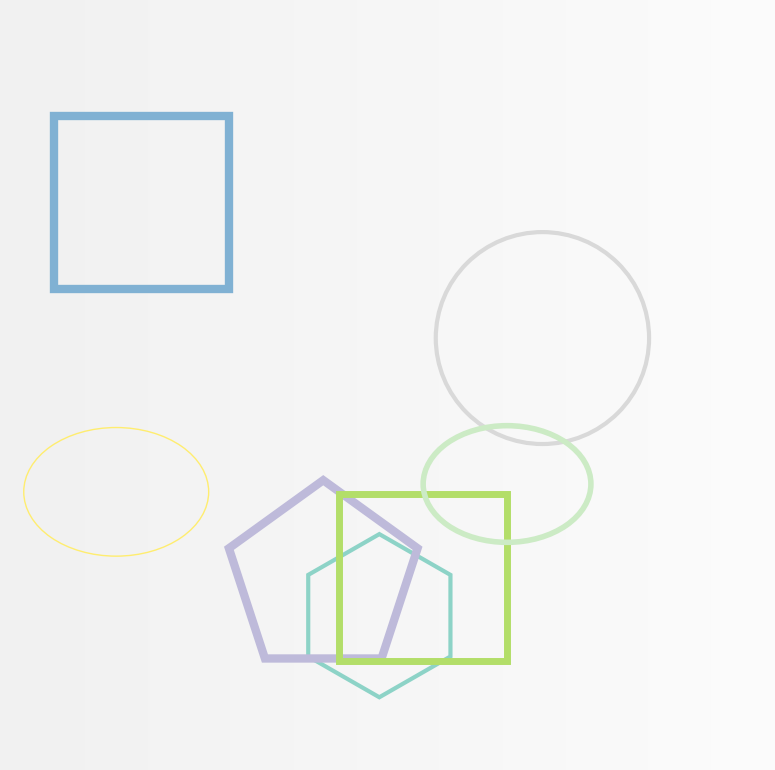[{"shape": "hexagon", "thickness": 1.5, "radius": 0.53, "center": [0.489, 0.2]}, {"shape": "pentagon", "thickness": 3, "radius": 0.64, "center": [0.417, 0.248]}, {"shape": "square", "thickness": 3, "radius": 0.56, "center": [0.182, 0.737]}, {"shape": "square", "thickness": 2.5, "radius": 0.54, "center": [0.546, 0.25]}, {"shape": "circle", "thickness": 1.5, "radius": 0.69, "center": [0.7, 0.561]}, {"shape": "oval", "thickness": 2, "radius": 0.54, "center": [0.654, 0.371]}, {"shape": "oval", "thickness": 0.5, "radius": 0.6, "center": [0.15, 0.361]}]